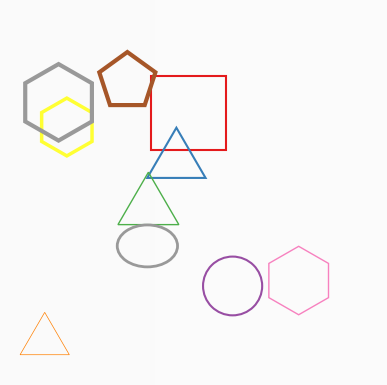[{"shape": "square", "thickness": 1.5, "radius": 0.48, "center": [0.486, 0.706]}, {"shape": "triangle", "thickness": 1.5, "radius": 0.43, "center": [0.455, 0.581]}, {"shape": "triangle", "thickness": 1, "radius": 0.45, "center": [0.383, 0.462]}, {"shape": "circle", "thickness": 1.5, "radius": 0.38, "center": [0.6, 0.257]}, {"shape": "triangle", "thickness": 0.5, "radius": 0.37, "center": [0.115, 0.115]}, {"shape": "hexagon", "thickness": 2.5, "radius": 0.38, "center": [0.172, 0.67]}, {"shape": "pentagon", "thickness": 3, "radius": 0.38, "center": [0.329, 0.789]}, {"shape": "hexagon", "thickness": 1, "radius": 0.44, "center": [0.771, 0.271]}, {"shape": "hexagon", "thickness": 3, "radius": 0.5, "center": [0.151, 0.734]}, {"shape": "oval", "thickness": 2, "radius": 0.39, "center": [0.38, 0.361]}]